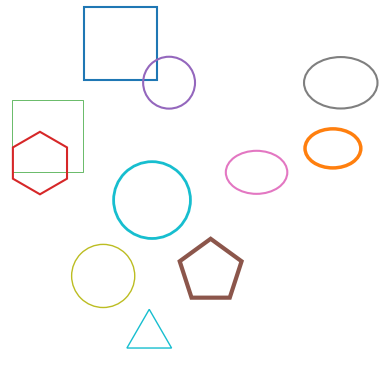[{"shape": "square", "thickness": 1.5, "radius": 0.47, "center": [0.312, 0.887]}, {"shape": "oval", "thickness": 2.5, "radius": 0.36, "center": [0.865, 0.615]}, {"shape": "square", "thickness": 0.5, "radius": 0.47, "center": [0.123, 0.647]}, {"shape": "hexagon", "thickness": 1.5, "radius": 0.41, "center": [0.104, 0.576]}, {"shape": "circle", "thickness": 1.5, "radius": 0.34, "center": [0.439, 0.785]}, {"shape": "pentagon", "thickness": 3, "radius": 0.42, "center": [0.547, 0.295]}, {"shape": "oval", "thickness": 1.5, "radius": 0.4, "center": [0.666, 0.552]}, {"shape": "oval", "thickness": 1.5, "radius": 0.48, "center": [0.885, 0.785]}, {"shape": "circle", "thickness": 1, "radius": 0.41, "center": [0.268, 0.283]}, {"shape": "circle", "thickness": 2, "radius": 0.5, "center": [0.395, 0.48]}, {"shape": "triangle", "thickness": 1, "radius": 0.33, "center": [0.388, 0.13]}]